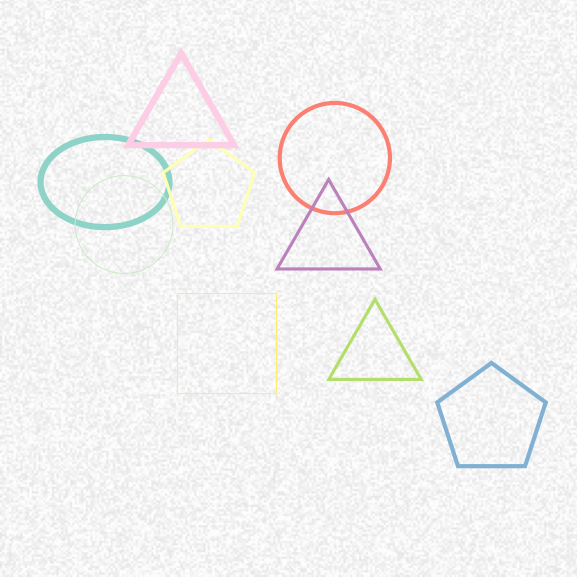[{"shape": "oval", "thickness": 3, "radius": 0.56, "center": [0.182, 0.684]}, {"shape": "pentagon", "thickness": 1.5, "radius": 0.42, "center": [0.362, 0.674]}, {"shape": "circle", "thickness": 2, "radius": 0.48, "center": [0.58, 0.725]}, {"shape": "pentagon", "thickness": 2, "radius": 0.49, "center": [0.851, 0.272]}, {"shape": "triangle", "thickness": 1.5, "radius": 0.46, "center": [0.649, 0.388]}, {"shape": "triangle", "thickness": 3, "radius": 0.53, "center": [0.314, 0.801]}, {"shape": "triangle", "thickness": 1.5, "radius": 0.52, "center": [0.569, 0.585]}, {"shape": "circle", "thickness": 0.5, "radius": 0.42, "center": [0.215, 0.61]}, {"shape": "square", "thickness": 0.5, "radius": 0.43, "center": [0.393, 0.405]}]